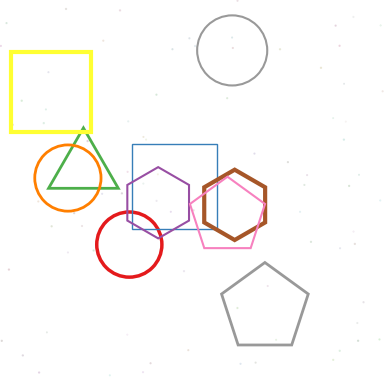[{"shape": "circle", "thickness": 2.5, "radius": 0.42, "center": [0.336, 0.365]}, {"shape": "square", "thickness": 1, "radius": 0.55, "center": [0.454, 0.516]}, {"shape": "triangle", "thickness": 2, "radius": 0.52, "center": [0.217, 0.563]}, {"shape": "hexagon", "thickness": 1.5, "radius": 0.46, "center": [0.411, 0.473]}, {"shape": "circle", "thickness": 2, "radius": 0.43, "center": [0.176, 0.538]}, {"shape": "square", "thickness": 3, "radius": 0.52, "center": [0.133, 0.762]}, {"shape": "hexagon", "thickness": 3, "radius": 0.46, "center": [0.61, 0.468]}, {"shape": "pentagon", "thickness": 1.5, "radius": 0.51, "center": [0.591, 0.438]}, {"shape": "pentagon", "thickness": 2, "radius": 0.59, "center": [0.688, 0.2]}, {"shape": "circle", "thickness": 1.5, "radius": 0.46, "center": [0.603, 0.869]}]